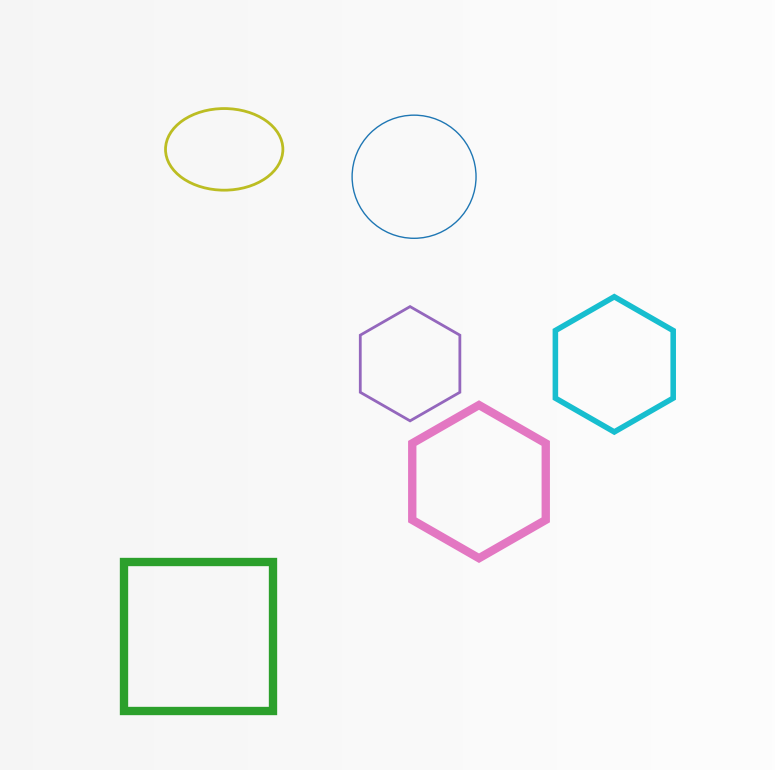[{"shape": "circle", "thickness": 0.5, "radius": 0.4, "center": [0.534, 0.77]}, {"shape": "square", "thickness": 3, "radius": 0.48, "center": [0.256, 0.173]}, {"shape": "hexagon", "thickness": 1, "radius": 0.37, "center": [0.529, 0.528]}, {"shape": "hexagon", "thickness": 3, "radius": 0.5, "center": [0.618, 0.374]}, {"shape": "oval", "thickness": 1, "radius": 0.38, "center": [0.289, 0.806]}, {"shape": "hexagon", "thickness": 2, "radius": 0.44, "center": [0.793, 0.527]}]